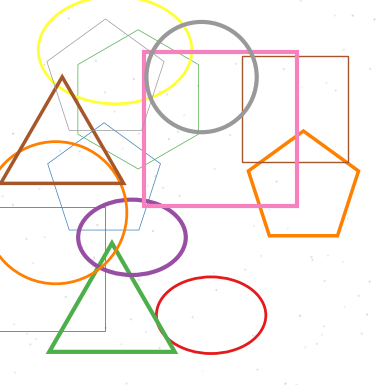[{"shape": "square", "thickness": 0.5, "radius": 0.81, "center": [0.109, 0.301]}, {"shape": "oval", "thickness": 2, "radius": 0.71, "center": [0.548, 0.181]}, {"shape": "pentagon", "thickness": 0.5, "radius": 0.77, "center": [0.27, 0.527]}, {"shape": "hexagon", "thickness": 0.5, "radius": 0.9, "center": [0.359, 0.742]}, {"shape": "triangle", "thickness": 3, "radius": 0.94, "center": [0.291, 0.18]}, {"shape": "oval", "thickness": 3, "radius": 0.7, "center": [0.343, 0.384]}, {"shape": "circle", "thickness": 2, "radius": 0.92, "center": [0.145, 0.447]}, {"shape": "pentagon", "thickness": 2.5, "radius": 0.75, "center": [0.788, 0.509]}, {"shape": "oval", "thickness": 2, "radius": 1.0, "center": [0.299, 0.87]}, {"shape": "square", "thickness": 1, "radius": 0.69, "center": [0.767, 0.717]}, {"shape": "triangle", "thickness": 2.5, "radius": 0.92, "center": [0.162, 0.616]}, {"shape": "square", "thickness": 3, "radius": 1.0, "center": [0.573, 0.664]}, {"shape": "circle", "thickness": 3, "radius": 0.72, "center": [0.524, 0.8]}, {"shape": "pentagon", "thickness": 0.5, "radius": 0.8, "center": [0.274, 0.791]}]